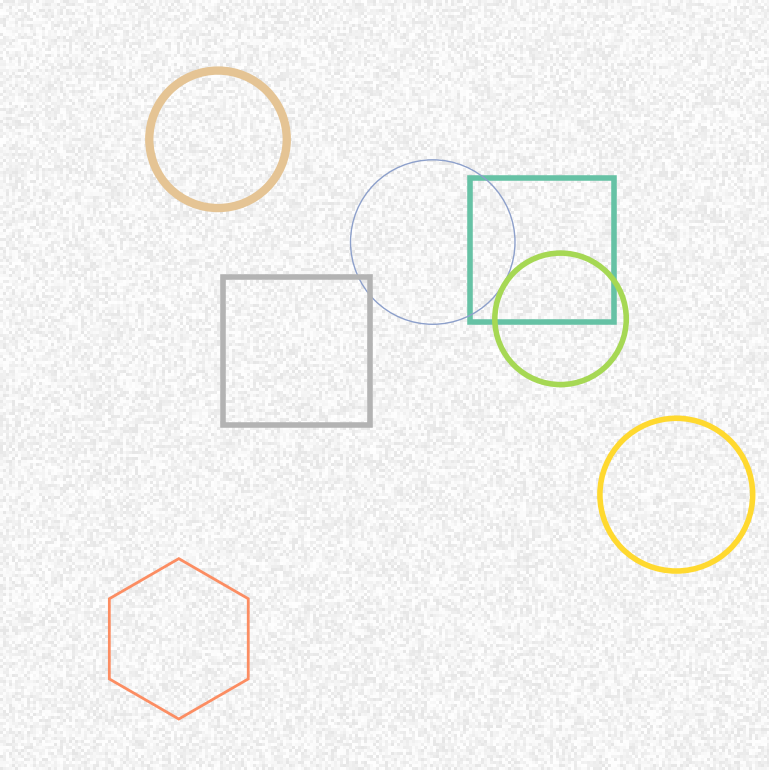[{"shape": "square", "thickness": 2, "radius": 0.47, "center": [0.704, 0.675]}, {"shape": "hexagon", "thickness": 1, "radius": 0.52, "center": [0.232, 0.17]}, {"shape": "circle", "thickness": 0.5, "radius": 0.53, "center": [0.562, 0.686]}, {"shape": "circle", "thickness": 2, "radius": 0.43, "center": [0.728, 0.586]}, {"shape": "circle", "thickness": 2, "radius": 0.5, "center": [0.878, 0.358]}, {"shape": "circle", "thickness": 3, "radius": 0.45, "center": [0.283, 0.819]}, {"shape": "square", "thickness": 2, "radius": 0.48, "center": [0.385, 0.545]}]